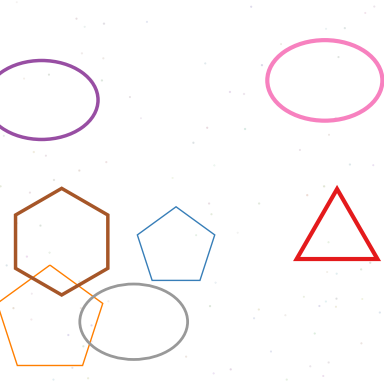[{"shape": "triangle", "thickness": 3, "radius": 0.61, "center": [0.875, 0.388]}, {"shape": "pentagon", "thickness": 1, "radius": 0.53, "center": [0.457, 0.357]}, {"shape": "oval", "thickness": 2.5, "radius": 0.73, "center": [0.108, 0.74]}, {"shape": "pentagon", "thickness": 1, "radius": 0.72, "center": [0.13, 0.167]}, {"shape": "hexagon", "thickness": 2.5, "radius": 0.69, "center": [0.16, 0.372]}, {"shape": "oval", "thickness": 3, "radius": 0.75, "center": [0.844, 0.791]}, {"shape": "oval", "thickness": 2, "radius": 0.7, "center": [0.347, 0.164]}]